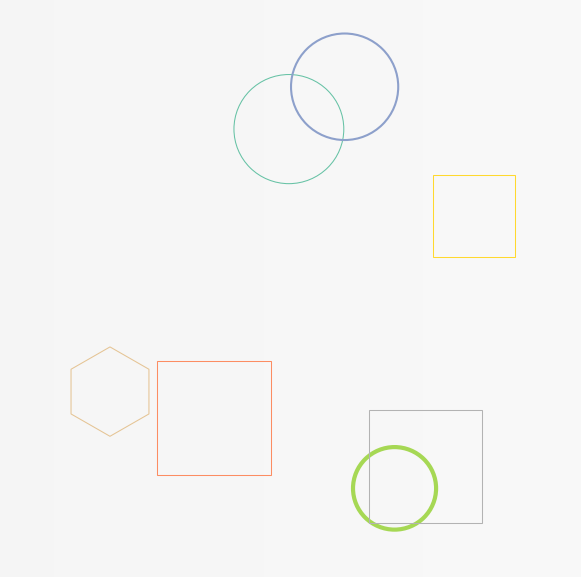[{"shape": "circle", "thickness": 0.5, "radius": 0.47, "center": [0.497, 0.776]}, {"shape": "square", "thickness": 0.5, "radius": 0.49, "center": [0.369, 0.276]}, {"shape": "circle", "thickness": 1, "radius": 0.46, "center": [0.593, 0.849]}, {"shape": "circle", "thickness": 2, "radius": 0.36, "center": [0.679, 0.154]}, {"shape": "square", "thickness": 0.5, "radius": 0.35, "center": [0.815, 0.625]}, {"shape": "hexagon", "thickness": 0.5, "radius": 0.39, "center": [0.189, 0.321]}, {"shape": "square", "thickness": 0.5, "radius": 0.49, "center": [0.732, 0.192]}]